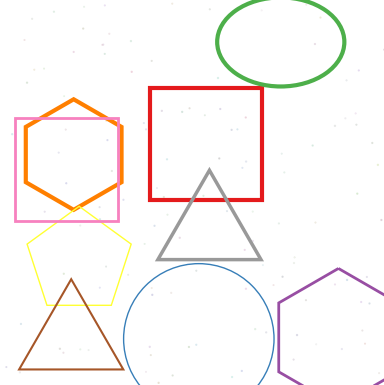[{"shape": "square", "thickness": 3, "radius": 0.72, "center": [0.535, 0.626]}, {"shape": "circle", "thickness": 1, "radius": 0.98, "center": [0.516, 0.12]}, {"shape": "oval", "thickness": 3, "radius": 0.83, "center": [0.729, 0.891]}, {"shape": "hexagon", "thickness": 2, "radius": 0.9, "center": [0.879, 0.124]}, {"shape": "hexagon", "thickness": 3, "radius": 0.72, "center": [0.191, 0.599]}, {"shape": "pentagon", "thickness": 1, "radius": 0.71, "center": [0.206, 0.322]}, {"shape": "triangle", "thickness": 1.5, "radius": 0.78, "center": [0.185, 0.118]}, {"shape": "square", "thickness": 2, "radius": 0.67, "center": [0.172, 0.559]}, {"shape": "triangle", "thickness": 2.5, "radius": 0.77, "center": [0.544, 0.403]}]